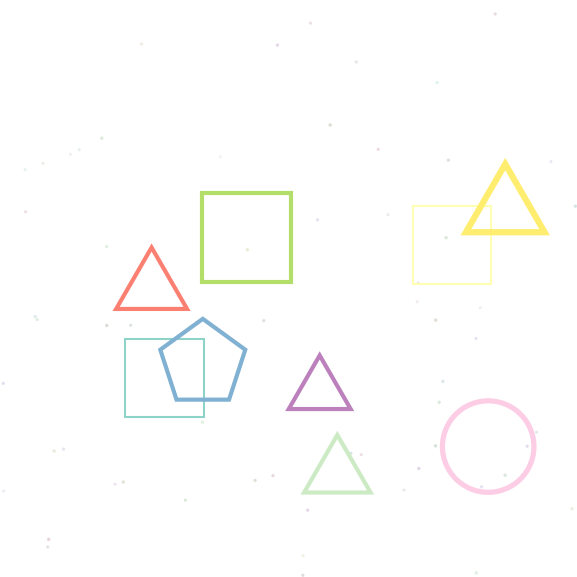[{"shape": "square", "thickness": 1, "radius": 0.34, "center": [0.285, 0.344]}, {"shape": "square", "thickness": 1, "radius": 0.33, "center": [0.783, 0.575]}, {"shape": "triangle", "thickness": 2, "radius": 0.35, "center": [0.263, 0.5]}, {"shape": "pentagon", "thickness": 2, "radius": 0.39, "center": [0.351, 0.37]}, {"shape": "square", "thickness": 2, "radius": 0.39, "center": [0.427, 0.588]}, {"shape": "circle", "thickness": 2.5, "radius": 0.4, "center": [0.845, 0.226]}, {"shape": "triangle", "thickness": 2, "radius": 0.31, "center": [0.554, 0.322]}, {"shape": "triangle", "thickness": 2, "radius": 0.33, "center": [0.584, 0.18]}, {"shape": "triangle", "thickness": 3, "radius": 0.39, "center": [0.875, 0.636]}]